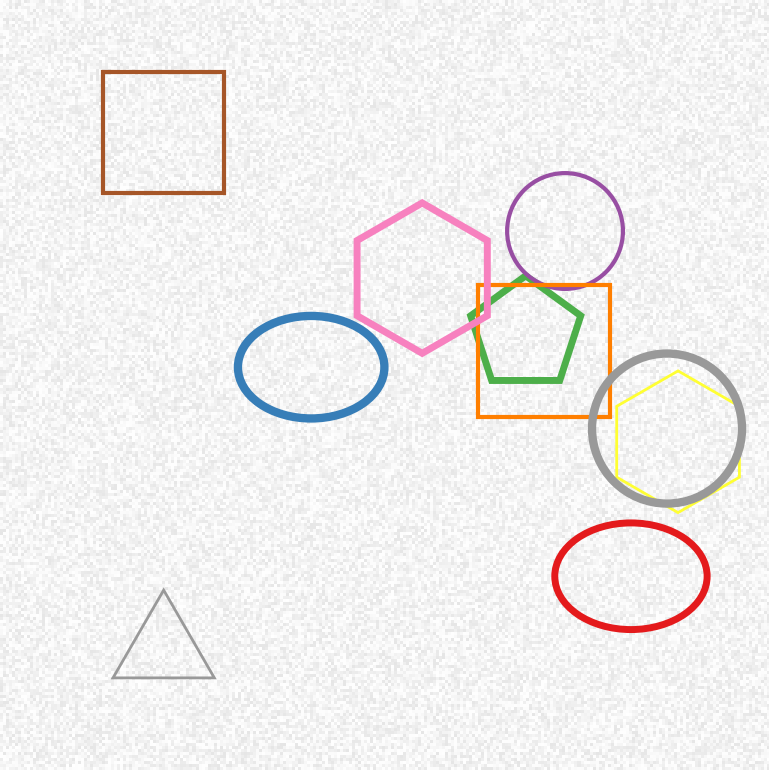[{"shape": "oval", "thickness": 2.5, "radius": 0.49, "center": [0.819, 0.252]}, {"shape": "oval", "thickness": 3, "radius": 0.48, "center": [0.404, 0.523]}, {"shape": "pentagon", "thickness": 2.5, "radius": 0.38, "center": [0.683, 0.567]}, {"shape": "circle", "thickness": 1.5, "radius": 0.38, "center": [0.734, 0.7]}, {"shape": "square", "thickness": 1.5, "radius": 0.43, "center": [0.707, 0.544]}, {"shape": "hexagon", "thickness": 1, "radius": 0.46, "center": [0.881, 0.426]}, {"shape": "square", "thickness": 1.5, "radius": 0.39, "center": [0.213, 0.828]}, {"shape": "hexagon", "thickness": 2.5, "radius": 0.49, "center": [0.548, 0.639]}, {"shape": "circle", "thickness": 3, "radius": 0.49, "center": [0.866, 0.443]}, {"shape": "triangle", "thickness": 1, "radius": 0.38, "center": [0.213, 0.158]}]